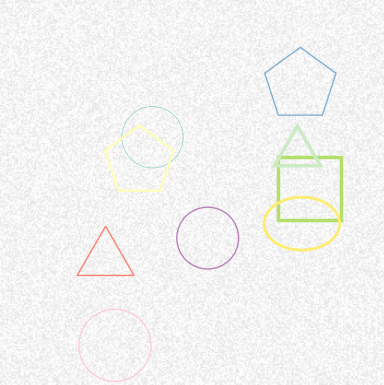[{"shape": "circle", "thickness": 0.5, "radius": 0.4, "center": [0.396, 0.643]}, {"shape": "pentagon", "thickness": 1.5, "radius": 0.47, "center": [0.362, 0.58]}, {"shape": "triangle", "thickness": 1, "radius": 0.43, "center": [0.274, 0.327]}, {"shape": "pentagon", "thickness": 1, "radius": 0.49, "center": [0.78, 0.78]}, {"shape": "square", "thickness": 2.5, "radius": 0.41, "center": [0.803, 0.512]}, {"shape": "circle", "thickness": 1, "radius": 0.47, "center": [0.298, 0.103]}, {"shape": "circle", "thickness": 1, "radius": 0.4, "center": [0.539, 0.382]}, {"shape": "triangle", "thickness": 2.5, "radius": 0.35, "center": [0.773, 0.604]}, {"shape": "oval", "thickness": 2, "radius": 0.49, "center": [0.784, 0.419]}]